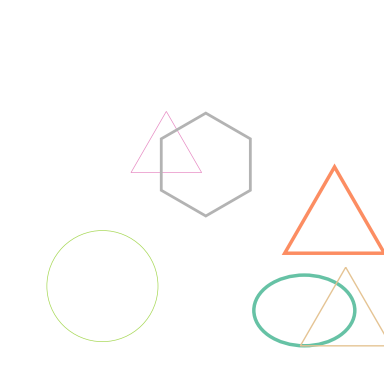[{"shape": "oval", "thickness": 2.5, "radius": 0.66, "center": [0.79, 0.194]}, {"shape": "triangle", "thickness": 2.5, "radius": 0.75, "center": [0.869, 0.417]}, {"shape": "triangle", "thickness": 0.5, "radius": 0.53, "center": [0.432, 0.605]}, {"shape": "circle", "thickness": 0.5, "radius": 0.72, "center": [0.266, 0.257]}, {"shape": "triangle", "thickness": 1, "radius": 0.68, "center": [0.898, 0.17]}, {"shape": "hexagon", "thickness": 2, "radius": 0.67, "center": [0.535, 0.573]}]